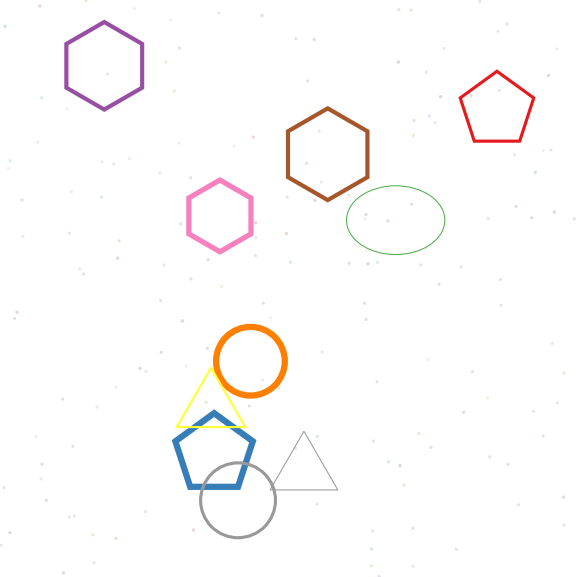[{"shape": "pentagon", "thickness": 1.5, "radius": 0.33, "center": [0.861, 0.809]}, {"shape": "pentagon", "thickness": 3, "radius": 0.35, "center": [0.371, 0.213]}, {"shape": "oval", "thickness": 0.5, "radius": 0.43, "center": [0.685, 0.618]}, {"shape": "hexagon", "thickness": 2, "radius": 0.38, "center": [0.181, 0.885]}, {"shape": "circle", "thickness": 3, "radius": 0.3, "center": [0.434, 0.374]}, {"shape": "triangle", "thickness": 1, "radius": 0.34, "center": [0.365, 0.294]}, {"shape": "hexagon", "thickness": 2, "radius": 0.4, "center": [0.567, 0.732]}, {"shape": "hexagon", "thickness": 2.5, "radius": 0.31, "center": [0.381, 0.625]}, {"shape": "circle", "thickness": 1.5, "radius": 0.32, "center": [0.412, 0.133]}, {"shape": "triangle", "thickness": 0.5, "radius": 0.34, "center": [0.526, 0.185]}]